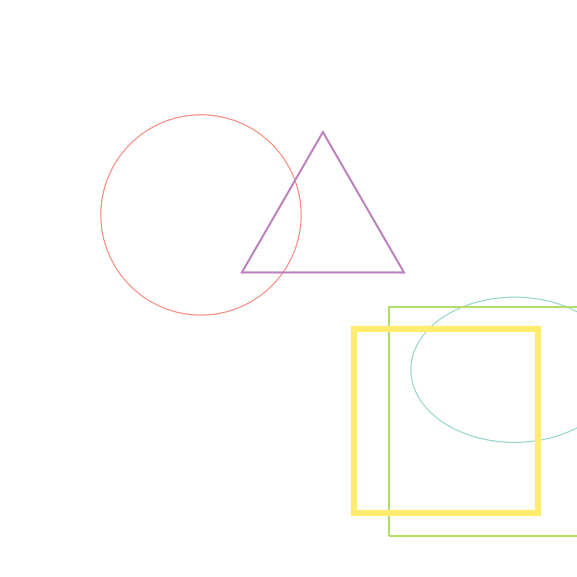[{"shape": "oval", "thickness": 0.5, "radius": 0.9, "center": [0.891, 0.359]}, {"shape": "circle", "thickness": 0.5, "radius": 0.87, "center": [0.348, 0.627]}, {"shape": "square", "thickness": 1, "radius": 0.99, "center": [0.872, 0.269]}, {"shape": "triangle", "thickness": 1, "radius": 0.81, "center": [0.559, 0.608]}, {"shape": "square", "thickness": 3, "radius": 0.8, "center": [0.772, 0.27]}]